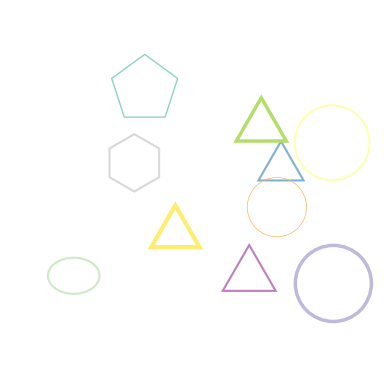[{"shape": "pentagon", "thickness": 1, "radius": 0.45, "center": [0.376, 0.769]}, {"shape": "circle", "thickness": 1.5, "radius": 0.49, "center": [0.863, 0.629]}, {"shape": "circle", "thickness": 2.5, "radius": 0.49, "center": [0.866, 0.264]}, {"shape": "triangle", "thickness": 1.5, "radius": 0.34, "center": [0.73, 0.565]}, {"shape": "circle", "thickness": 0.5, "radius": 0.39, "center": [0.719, 0.462]}, {"shape": "triangle", "thickness": 2.5, "radius": 0.37, "center": [0.679, 0.671]}, {"shape": "hexagon", "thickness": 1.5, "radius": 0.37, "center": [0.349, 0.577]}, {"shape": "triangle", "thickness": 1.5, "radius": 0.4, "center": [0.647, 0.284]}, {"shape": "oval", "thickness": 1.5, "radius": 0.34, "center": [0.191, 0.284]}, {"shape": "triangle", "thickness": 3, "radius": 0.36, "center": [0.456, 0.394]}]